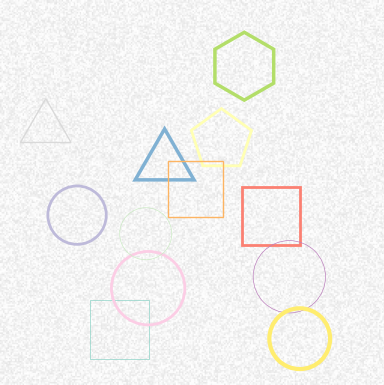[{"shape": "square", "thickness": 0.5, "radius": 0.39, "center": [0.31, 0.144]}, {"shape": "pentagon", "thickness": 2, "radius": 0.41, "center": [0.575, 0.636]}, {"shape": "circle", "thickness": 2, "radius": 0.38, "center": [0.2, 0.441]}, {"shape": "square", "thickness": 2, "radius": 0.38, "center": [0.704, 0.439]}, {"shape": "triangle", "thickness": 2.5, "radius": 0.44, "center": [0.428, 0.577]}, {"shape": "square", "thickness": 1, "radius": 0.36, "center": [0.507, 0.51]}, {"shape": "hexagon", "thickness": 2.5, "radius": 0.44, "center": [0.635, 0.828]}, {"shape": "circle", "thickness": 2, "radius": 0.48, "center": [0.385, 0.252]}, {"shape": "triangle", "thickness": 1, "radius": 0.38, "center": [0.119, 0.668]}, {"shape": "circle", "thickness": 0.5, "radius": 0.47, "center": [0.752, 0.281]}, {"shape": "circle", "thickness": 0.5, "radius": 0.34, "center": [0.378, 0.393]}, {"shape": "circle", "thickness": 3, "radius": 0.39, "center": [0.779, 0.12]}]